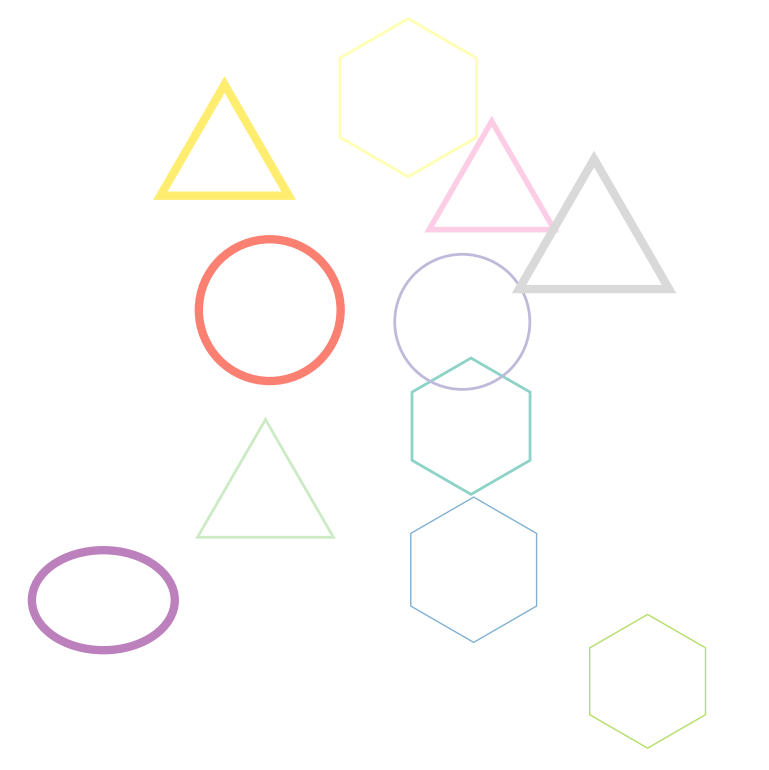[{"shape": "hexagon", "thickness": 1, "radius": 0.44, "center": [0.612, 0.446]}, {"shape": "hexagon", "thickness": 1, "radius": 0.51, "center": [0.53, 0.873]}, {"shape": "circle", "thickness": 1, "radius": 0.44, "center": [0.6, 0.582]}, {"shape": "circle", "thickness": 3, "radius": 0.46, "center": [0.35, 0.597]}, {"shape": "hexagon", "thickness": 0.5, "radius": 0.47, "center": [0.615, 0.26]}, {"shape": "hexagon", "thickness": 0.5, "radius": 0.43, "center": [0.841, 0.115]}, {"shape": "triangle", "thickness": 2, "radius": 0.47, "center": [0.639, 0.749]}, {"shape": "triangle", "thickness": 3, "radius": 0.56, "center": [0.772, 0.681]}, {"shape": "oval", "thickness": 3, "radius": 0.46, "center": [0.134, 0.221]}, {"shape": "triangle", "thickness": 1, "radius": 0.51, "center": [0.345, 0.353]}, {"shape": "triangle", "thickness": 3, "radius": 0.48, "center": [0.292, 0.794]}]